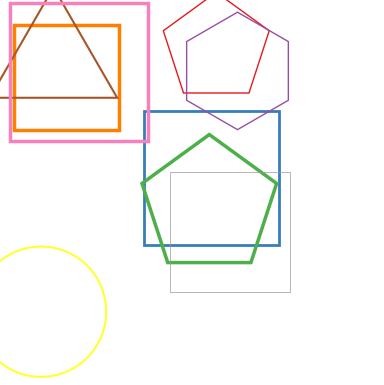[{"shape": "pentagon", "thickness": 1, "radius": 0.72, "center": [0.562, 0.875]}, {"shape": "square", "thickness": 2, "radius": 0.87, "center": [0.549, 0.538]}, {"shape": "pentagon", "thickness": 2.5, "radius": 0.92, "center": [0.544, 0.467]}, {"shape": "hexagon", "thickness": 1, "radius": 0.76, "center": [0.617, 0.816]}, {"shape": "square", "thickness": 2.5, "radius": 0.68, "center": [0.172, 0.798]}, {"shape": "circle", "thickness": 1.5, "radius": 0.85, "center": [0.107, 0.19]}, {"shape": "triangle", "thickness": 1.5, "radius": 0.96, "center": [0.139, 0.842]}, {"shape": "square", "thickness": 2.5, "radius": 0.89, "center": [0.205, 0.813]}, {"shape": "square", "thickness": 0.5, "radius": 0.78, "center": [0.598, 0.398]}]